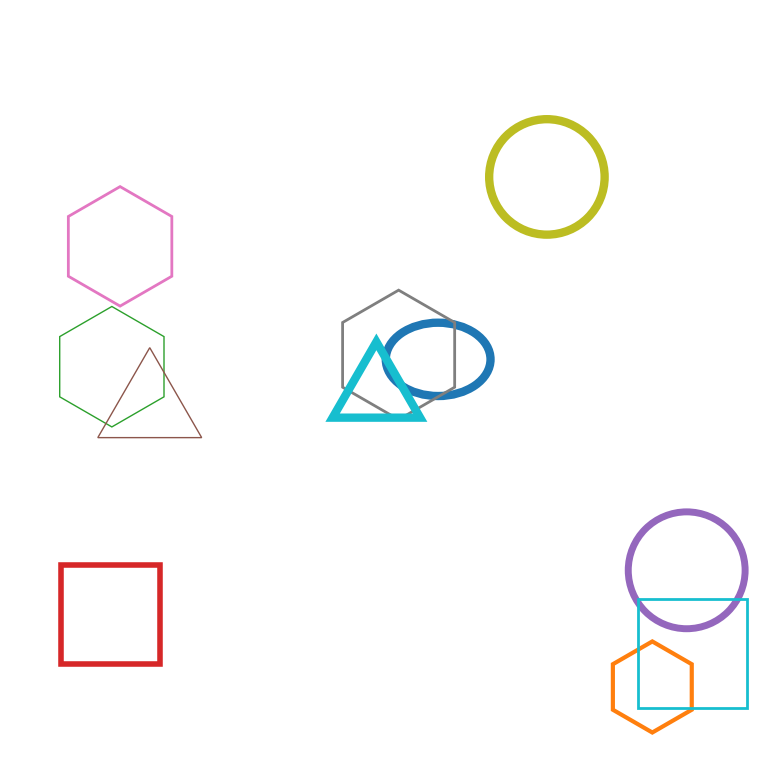[{"shape": "oval", "thickness": 3, "radius": 0.34, "center": [0.569, 0.533]}, {"shape": "hexagon", "thickness": 1.5, "radius": 0.3, "center": [0.847, 0.108]}, {"shape": "hexagon", "thickness": 0.5, "radius": 0.39, "center": [0.145, 0.524]}, {"shape": "square", "thickness": 2, "radius": 0.32, "center": [0.143, 0.202]}, {"shape": "circle", "thickness": 2.5, "radius": 0.38, "center": [0.892, 0.259]}, {"shape": "triangle", "thickness": 0.5, "radius": 0.39, "center": [0.194, 0.471]}, {"shape": "hexagon", "thickness": 1, "radius": 0.39, "center": [0.156, 0.68]}, {"shape": "hexagon", "thickness": 1, "radius": 0.42, "center": [0.518, 0.539]}, {"shape": "circle", "thickness": 3, "radius": 0.37, "center": [0.71, 0.77]}, {"shape": "square", "thickness": 1, "radius": 0.35, "center": [0.899, 0.151]}, {"shape": "triangle", "thickness": 3, "radius": 0.33, "center": [0.489, 0.49]}]